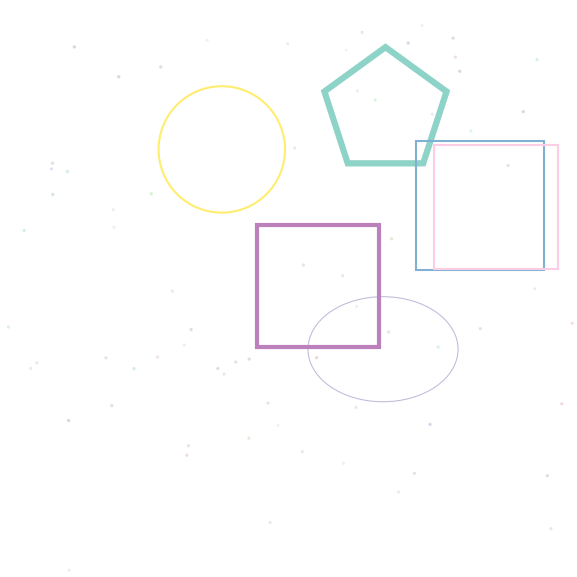[{"shape": "pentagon", "thickness": 3, "radius": 0.56, "center": [0.667, 0.806]}, {"shape": "oval", "thickness": 0.5, "radius": 0.65, "center": [0.663, 0.394]}, {"shape": "square", "thickness": 1, "radius": 0.56, "center": [0.831, 0.644]}, {"shape": "square", "thickness": 1, "radius": 0.54, "center": [0.859, 0.64]}, {"shape": "square", "thickness": 2, "radius": 0.53, "center": [0.551, 0.504]}, {"shape": "circle", "thickness": 1, "radius": 0.55, "center": [0.384, 0.74]}]